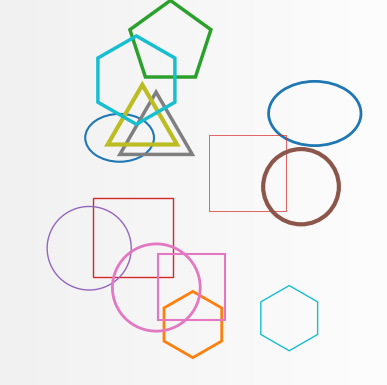[{"shape": "oval", "thickness": 2, "radius": 0.6, "center": [0.812, 0.705]}, {"shape": "oval", "thickness": 1.5, "radius": 0.44, "center": [0.309, 0.642]}, {"shape": "hexagon", "thickness": 2, "radius": 0.43, "center": [0.498, 0.157]}, {"shape": "pentagon", "thickness": 2.5, "radius": 0.55, "center": [0.44, 0.889]}, {"shape": "square", "thickness": 1, "radius": 0.51, "center": [0.343, 0.383]}, {"shape": "square", "thickness": 0.5, "radius": 0.49, "center": [0.639, 0.55]}, {"shape": "circle", "thickness": 1, "radius": 0.54, "center": [0.23, 0.355]}, {"shape": "circle", "thickness": 3, "radius": 0.49, "center": [0.777, 0.515]}, {"shape": "square", "thickness": 1.5, "radius": 0.43, "center": [0.494, 0.256]}, {"shape": "circle", "thickness": 2, "radius": 0.57, "center": [0.403, 0.253]}, {"shape": "triangle", "thickness": 2.5, "radius": 0.54, "center": [0.403, 0.653]}, {"shape": "triangle", "thickness": 3, "radius": 0.52, "center": [0.367, 0.676]}, {"shape": "hexagon", "thickness": 2.5, "radius": 0.57, "center": [0.352, 0.792]}, {"shape": "hexagon", "thickness": 1, "radius": 0.42, "center": [0.746, 0.174]}]